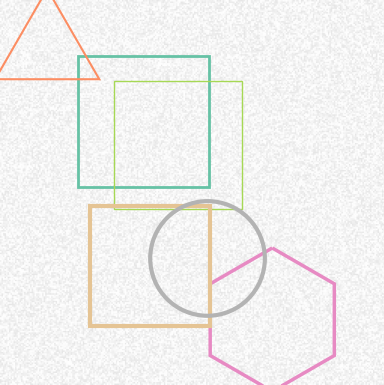[{"shape": "square", "thickness": 2, "radius": 0.85, "center": [0.372, 0.685]}, {"shape": "triangle", "thickness": 1.5, "radius": 0.78, "center": [0.123, 0.872]}, {"shape": "hexagon", "thickness": 2.5, "radius": 0.93, "center": [0.707, 0.17]}, {"shape": "square", "thickness": 1, "radius": 0.83, "center": [0.462, 0.623]}, {"shape": "square", "thickness": 3, "radius": 0.78, "center": [0.39, 0.309]}, {"shape": "circle", "thickness": 3, "radius": 0.74, "center": [0.539, 0.329]}]